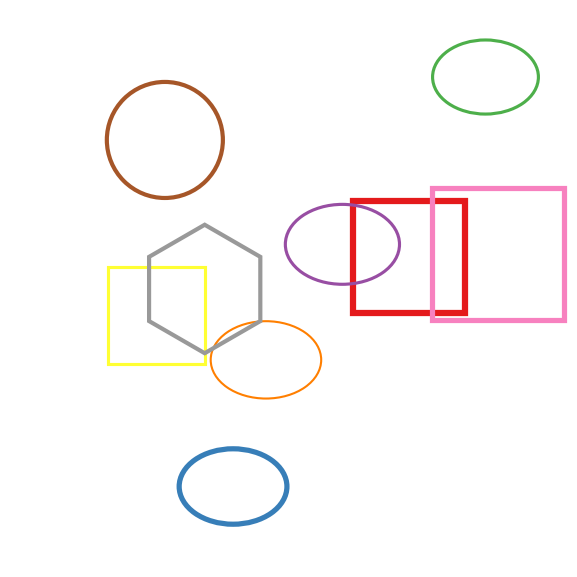[{"shape": "square", "thickness": 3, "radius": 0.48, "center": [0.708, 0.554]}, {"shape": "oval", "thickness": 2.5, "radius": 0.47, "center": [0.404, 0.157]}, {"shape": "oval", "thickness": 1.5, "radius": 0.46, "center": [0.841, 0.866]}, {"shape": "oval", "thickness": 1.5, "radius": 0.49, "center": [0.593, 0.576]}, {"shape": "oval", "thickness": 1, "radius": 0.48, "center": [0.461, 0.376]}, {"shape": "square", "thickness": 1.5, "radius": 0.42, "center": [0.271, 0.453]}, {"shape": "circle", "thickness": 2, "radius": 0.5, "center": [0.285, 0.757]}, {"shape": "square", "thickness": 2.5, "radius": 0.57, "center": [0.862, 0.56]}, {"shape": "hexagon", "thickness": 2, "radius": 0.56, "center": [0.354, 0.499]}]